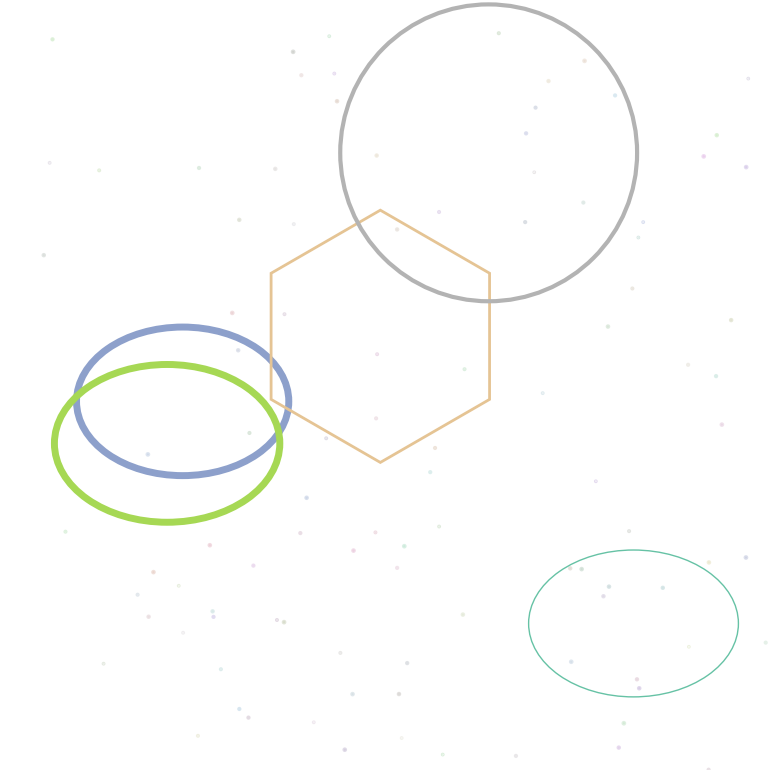[{"shape": "oval", "thickness": 0.5, "radius": 0.68, "center": [0.823, 0.19]}, {"shape": "oval", "thickness": 2.5, "radius": 0.69, "center": [0.237, 0.479]}, {"shape": "oval", "thickness": 2.5, "radius": 0.73, "center": [0.217, 0.424]}, {"shape": "hexagon", "thickness": 1, "radius": 0.82, "center": [0.494, 0.563]}, {"shape": "circle", "thickness": 1.5, "radius": 0.96, "center": [0.635, 0.802]}]